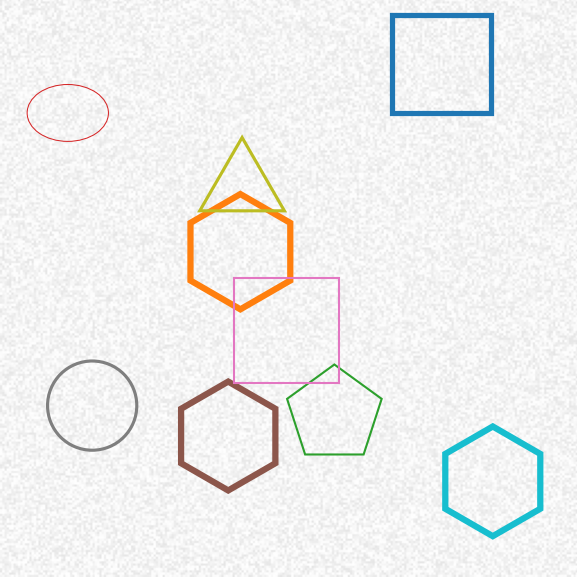[{"shape": "square", "thickness": 2.5, "radius": 0.43, "center": [0.765, 0.888]}, {"shape": "hexagon", "thickness": 3, "radius": 0.5, "center": [0.416, 0.563]}, {"shape": "pentagon", "thickness": 1, "radius": 0.43, "center": [0.579, 0.282]}, {"shape": "oval", "thickness": 0.5, "radius": 0.35, "center": [0.117, 0.804]}, {"shape": "hexagon", "thickness": 3, "radius": 0.47, "center": [0.395, 0.244]}, {"shape": "square", "thickness": 1, "radius": 0.45, "center": [0.497, 0.427]}, {"shape": "circle", "thickness": 1.5, "radius": 0.39, "center": [0.16, 0.297]}, {"shape": "triangle", "thickness": 1.5, "radius": 0.42, "center": [0.419, 0.676]}, {"shape": "hexagon", "thickness": 3, "radius": 0.47, "center": [0.853, 0.166]}]